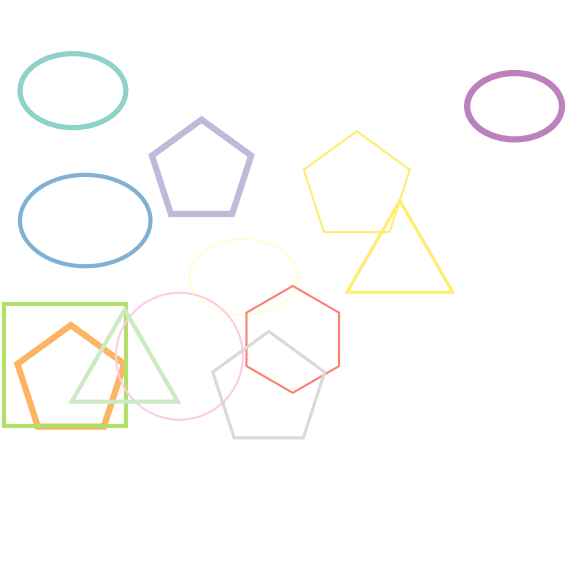[{"shape": "oval", "thickness": 2.5, "radius": 0.46, "center": [0.126, 0.842]}, {"shape": "oval", "thickness": 0.5, "radius": 0.47, "center": [0.421, 0.519]}, {"shape": "pentagon", "thickness": 3, "radius": 0.45, "center": [0.349, 0.702]}, {"shape": "hexagon", "thickness": 1, "radius": 0.46, "center": [0.507, 0.411]}, {"shape": "oval", "thickness": 2, "radius": 0.56, "center": [0.148, 0.617]}, {"shape": "pentagon", "thickness": 3, "radius": 0.49, "center": [0.123, 0.339]}, {"shape": "square", "thickness": 2, "radius": 0.53, "center": [0.113, 0.368]}, {"shape": "circle", "thickness": 1, "radius": 0.55, "center": [0.311, 0.382]}, {"shape": "pentagon", "thickness": 1.5, "radius": 0.51, "center": [0.465, 0.323]}, {"shape": "oval", "thickness": 3, "radius": 0.41, "center": [0.891, 0.815]}, {"shape": "triangle", "thickness": 2, "radius": 0.53, "center": [0.216, 0.357]}, {"shape": "pentagon", "thickness": 1, "radius": 0.48, "center": [0.618, 0.675]}, {"shape": "triangle", "thickness": 1.5, "radius": 0.53, "center": [0.692, 0.546]}]